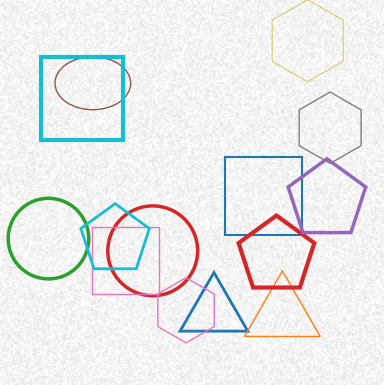[{"shape": "triangle", "thickness": 2, "radius": 0.51, "center": [0.556, 0.191]}, {"shape": "square", "thickness": 1.5, "radius": 0.5, "center": [0.684, 0.491]}, {"shape": "triangle", "thickness": 1, "radius": 0.57, "center": [0.733, 0.183]}, {"shape": "circle", "thickness": 2.5, "radius": 0.52, "center": [0.126, 0.38]}, {"shape": "pentagon", "thickness": 3, "radius": 0.52, "center": [0.718, 0.337]}, {"shape": "circle", "thickness": 2.5, "radius": 0.58, "center": [0.397, 0.349]}, {"shape": "pentagon", "thickness": 2.5, "radius": 0.53, "center": [0.849, 0.482]}, {"shape": "oval", "thickness": 1, "radius": 0.49, "center": [0.241, 0.784]}, {"shape": "hexagon", "thickness": 1, "radius": 0.42, "center": [0.483, 0.194]}, {"shape": "square", "thickness": 1, "radius": 0.44, "center": [0.325, 0.325]}, {"shape": "hexagon", "thickness": 1, "radius": 0.46, "center": [0.858, 0.668]}, {"shape": "hexagon", "thickness": 0.5, "radius": 0.53, "center": [0.799, 0.894]}, {"shape": "pentagon", "thickness": 2, "radius": 0.47, "center": [0.299, 0.378]}, {"shape": "square", "thickness": 3, "radius": 0.54, "center": [0.213, 0.745]}]